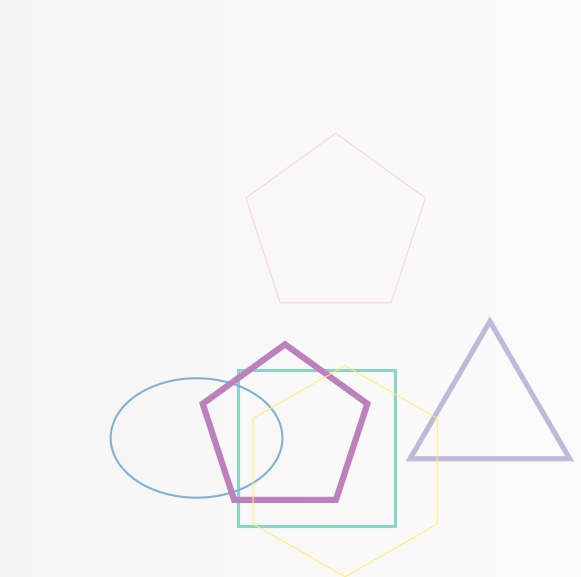[{"shape": "square", "thickness": 1.5, "radius": 0.68, "center": [0.545, 0.223]}, {"shape": "triangle", "thickness": 2.5, "radius": 0.79, "center": [0.843, 0.284]}, {"shape": "oval", "thickness": 1, "radius": 0.74, "center": [0.338, 0.241]}, {"shape": "pentagon", "thickness": 0.5, "radius": 0.81, "center": [0.577, 0.606]}, {"shape": "pentagon", "thickness": 3, "radius": 0.74, "center": [0.49, 0.254]}, {"shape": "hexagon", "thickness": 0.5, "radius": 0.91, "center": [0.594, 0.183]}]